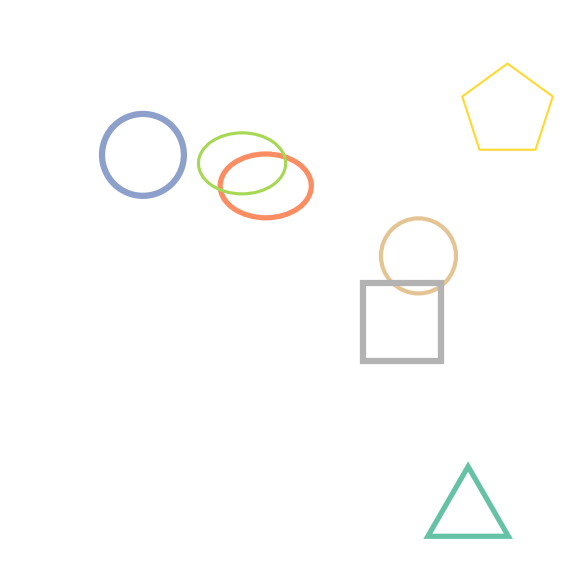[{"shape": "triangle", "thickness": 2.5, "radius": 0.4, "center": [0.811, 0.111]}, {"shape": "oval", "thickness": 2.5, "radius": 0.39, "center": [0.46, 0.677]}, {"shape": "circle", "thickness": 3, "radius": 0.35, "center": [0.248, 0.731]}, {"shape": "oval", "thickness": 1.5, "radius": 0.38, "center": [0.419, 0.716]}, {"shape": "pentagon", "thickness": 1, "radius": 0.41, "center": [0.879, 0.807]}, {"shape": "circle", "thickness": 2, "radius": 0.33, "center": [0.725, 0.556]}, {"shape": "square", "thickness": 3, "radius": 0.34, "center": [0.696, 0.441]}]